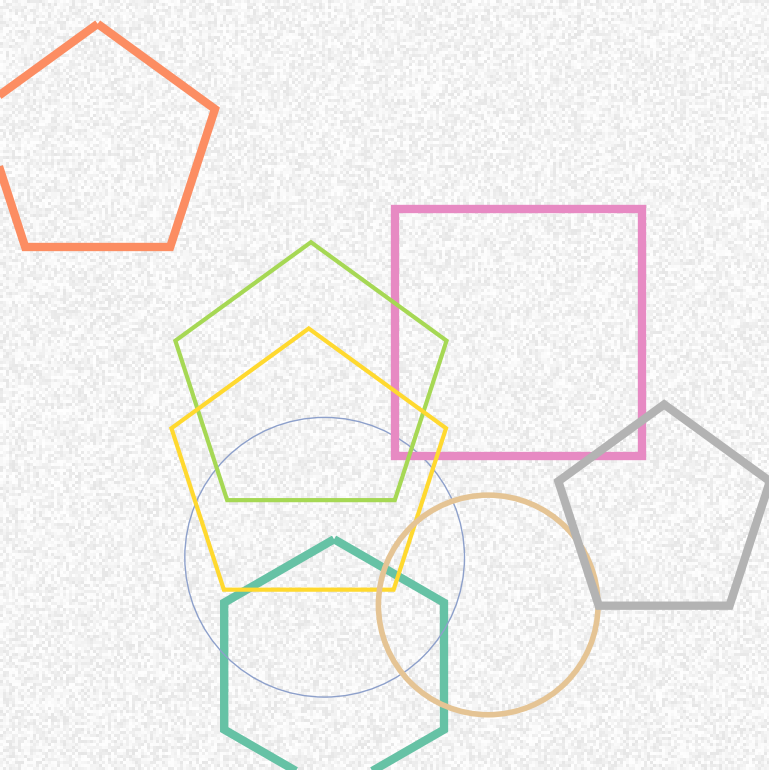[{"shape": "hexagon", "thickness": 3, "radius": 0.82, "center": [0.434, 0.135]}, {"shape": "pentagon", "thickness": 3, "radius": 0.8, "center": [0.127, 0.809]}, {"shape": "circle", "thickness": 0.5, "radius": 0.91, "center": [0.422, 0.276]}, {"shape": "square", "thickness": 3, "radius": 0.8, "center": [0.673, 0.568]}, {"shape": "pentagon", "thickness": 1.5, "radius": 0.93, "center": [0.404, 0.5]}, {"shape": "pentagon", "thickness": 1.5, "radius": 0.94, "center": [0.401, 0.386]}, {"shape": "circle", "thickness": 2, "radius": 0.71, "center": [0.634, 0.214]}, {"shape": "pentagon", "thickness": 3, "radius": 0.72, "center": [0.863, 0.33]}]